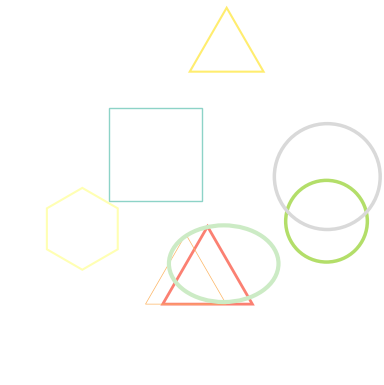[{"shape": "square", "thickness": 1, "radius": 0.6, "center": [0.403, 0.598]}, {"shape": "hexagon", "thickness": 1.5, "radius": 0.53, "center": [0.214, 0.406]}, {"shape": "triangle", "thickness": 2, "radius": 0.67, "center": [0.539, 0.277]}, {"shape": "triangle", "thickness": 0.5, "radius": 0.61, "center": [0.483, 0.271]}, {"shape": "circle", "thickness": 2.5, "radius": 0.53, "center": [0.848, 0.425]}, {"shape": "circle", "thickness": 2.5, "radius": 0.69, "center": [0.85, 0.541]}, {"shape": "oval", "thickness": 3, "radius": 0.71, "center": [0.581, 0.315]}, {"shape": "triangle", "thickness": 1.5, "radius": 0.55, "center": [0.589, 0.869]}]